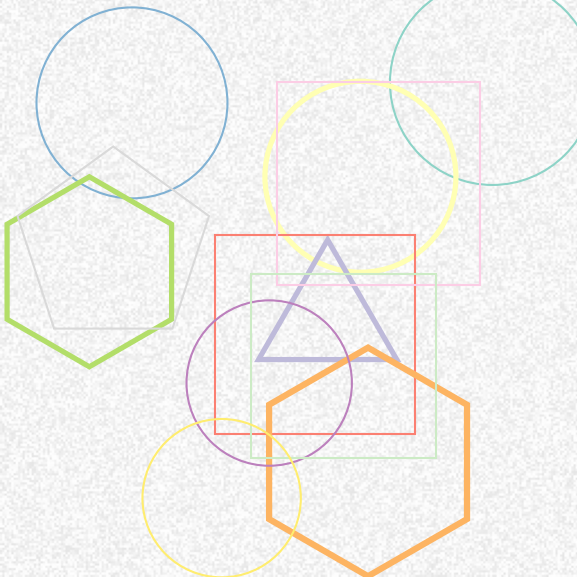[{"shape": "circle", "thickness": 1, "radius": 0.89, "center": [0.853, 0.856]}, {"shape": "circle", "thickness": 2.5, "radius": 0.83, "center": [0.624, 0.693]}, {"shape": "triangle", "thickness": 2.5, "radius": 0.69, "center": [0.567, 0.446]}, {"shape": "square", "thickness": 1, "radius": 0.86, "center": [0.546, 0.42]}, {"shape": "circle", "thickness": 1, "radius": 0.83, "center": [0.229, 0.821]}, {"shape": "hexagon", "thickness": 3, "radius": 0.99, "center": [0.637, 0.199]}, {"shape": "hexagon", "thickness": 2.5, "radius": 0.82, "center": [0.155, 0.529]}, {"shape": "square", "thickness": 1, "radius": 0.88, "center": [0.656, 0.682]}, {"shape": "pentagon", "thickness": 1, "radius": 0.87, "center": [0.196, 0.571]}, {"shape": "circle", "thickness": 1, "radius": 0.72, "center": [0.466, 0.336]}, {"shape": "square", "thickness": 1, "radius": 0.8, "center": [0.595, 0.365]}, {"shape": "circle", "thickness": 1, "radius": 0.69, "center": [0.384, 0.137]}]